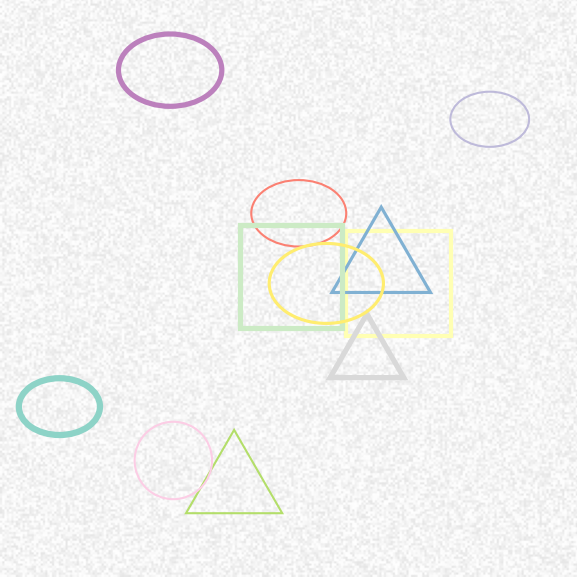[{"shape": "oval", "thickness": 3, "radius": 0.35, "center": [0.103, 0.295]}, {"shape": "square", "thickness": 2, "radius": 0.46, "center": [0.69, 0.508]}, {"shape": "oval", "thickness": 1, "radius": 0.34, "center": [0.848, 0.793]}, {"shape": "oval", "thickness": 1, "radius": 0.41, "center": [0.517, 0.63]}, {"shape": "triangle", "thickness": 1.5, "radius": 0.49, "center": [0.66, 0.542]}, {"shape": "triangle", "thickness": 1, "radius": 0.48, "center": [0.405, 0.159]}, {"shape": "circle", "thickness": 1, "radius": 0.34, "center": [0.3, 0.202]}, {"shape": "triangle", "thickness": 2.5, "radius": 0.37, "center": [0.635, 0.382]}, {"shape": "oval", "thickness": 2.5, "radius": 0.45, "center": [0.295, 0.878]}, {"shape": "square", "thickness": 2.5, "radius": 0.44, "center": [0.504, 0.52]}, {"shape": "oval", "thickness": 1.5, "radius": 0.49, "center": [0.565, 0.508]}]